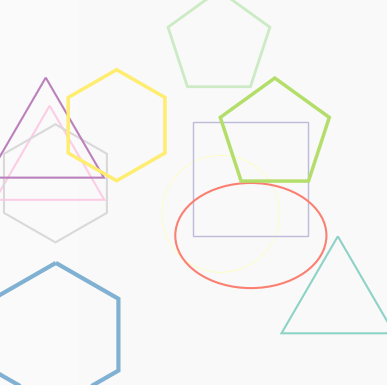[{"shape": "triangle", "thickness": 1.5, "radius": 0.84, "center": [0.872, 0.218]}, {"shape": "circle", "thickness": 0.5, "radius": 0.76, "center": [0.57, 0.445]}, {"shape": "square", "thickness": 1, "radius": 0.74, "center": [0.646, 0.535]}, {"shape": "oval", "thickness": 1.5, "radius": 0.98, "center": [0.647, 0.388]}, {"shape": "hexagon", "thickness": 3, "radius": 0.93, "center": [0.144, 0.131]}, {"shape": "pentagon", "thickness": 2.5, "radius": 0.74, "center": [0.709, 0.649]}, {"shape": "triangle", "thickness": 1.5, "radius": 0.81, "center": [0.128, 0.562]}, {"shape": "hexagon", "thickness": 1.5, "radius": 0.77, "center": [0.143, 0.524]}, {"shape": "triangle", "thickness": 1.5, "radius": 0.87, "center": [0.118, 0.625]}, {"shape": "pentagon", "thickness": 2, "radius": 0.69, "center": [0.565, 0.887]}, {"shape": "hexagon", "thickness": 2.5, "radius": 0.72, "center": [0.301, 0.675]}]